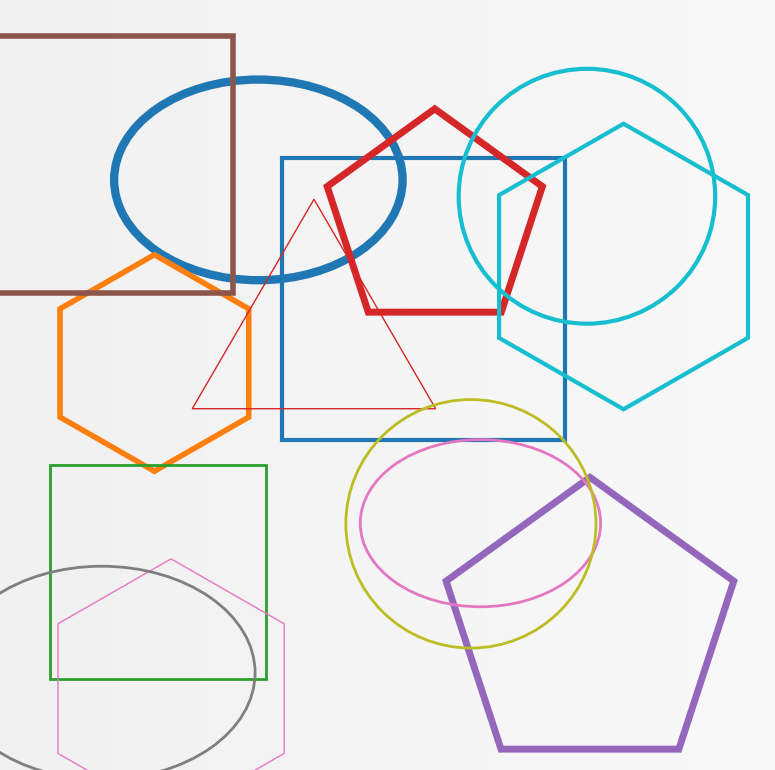[{"shape": "oval", "thickness": 3, "radius": 0.93, "center": [0.333, 0.766]}, {"shape": "square", "thickness": 1.5, "radius": 0.91, "center": [0.546, 0.612]}, {"shape": "hexagon", "thickness": 2, "radius": 0.7, "center": [0.199, 0.529]}, {"shape": "square", "thickness": 1, "radius": 0.69, "center": [0.204, 0.257]}, {"shape": "triangle", "thickness": 0.5, "radius": 0.91, "center": [0.405, 0.56]}, {"shape": "pentagon", "thickness": 2.5, "radius": 0.73, "center": [0.561, 0.713]}, {"shape": "pentagon", "thickness": 2.5, "radius": 0.98, "center": [0.761, 0.185]}, {"shape": "square", "thickness": 2, "radius": 0.83, "center": [0.134, 0.786]}, {"shape": "hexagon", "thickness": 0.5, "radius": 0.84, "center": [0.221, 0.106]}, {"shape": "oval", "thickness": 1, "radius": 0.78, "center": [0.62, 0.321]}, {"shape": "oval", "thickness": 1, "radius": 0.99, "center": [0.131, 0.126]}, {"shape": "circle", "thickness": 1, "radius": 0.81, "center": [0.608, 0.32]}, {"shape": "hexagon", "thickness": 1.5, "radius": 0.93, "center": [0.805, 0.654]}, {"shape": "circle", "thickness": 1.5, "radius": 0.83, "center": [0.757, 0.745]}]